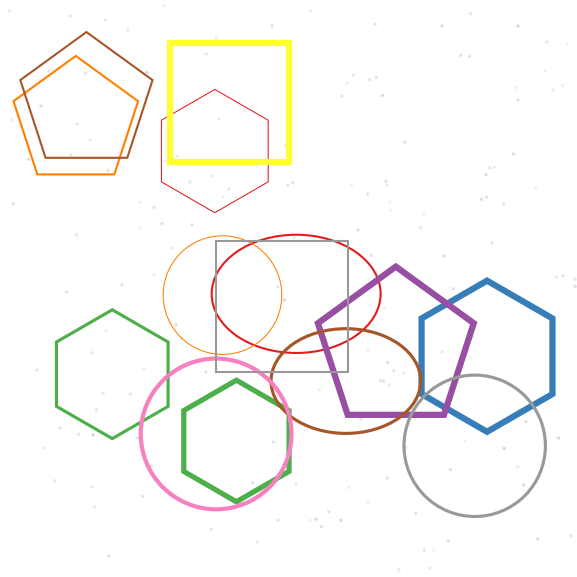[{"shape": "oval", "thickness": 1, "radius": 0.73, "center": [0.513, 0.49]}, {"shape": "hexagon", "thickness": 0.5, "radius": 0.53, "center": [0.372, 0.738]}, {"shape": "hexagon", "thickness": 3, "radius": 0.65, "center": [0.843, 0.382]}, {"shape": "hexagon", "thickness": 1.5, "radius": 0.56, "center": [0.194, 0.351]}, {"shape": "hexagon", "thickness": 2.5, "radius": 0.53, "center": [0.409, 0.236]}, {"shape": "pentagon", "thickness": 3, "radius": 0.71, "center": [0.685, 0.396]}, {"shape": "circle", "thickness": 0.5, "radius": 0.51, "center": [0.385, 0.488]}, {"shape": "pentagon", "thickness": 1, "radius": 0.57, "center": [0.131, 0.789]}, {"shape": "square", "thickness": 3, "radius": 0.52, "center": [0.397, 0.822]}, {"shape": "oval", "thickness": 1.5, "radius": 0.65, "center": [0.599, 0.339]}, {"shape": "pentagon", "thickness": 1, "radius": 0.6, "center": [0.15, 0.823]}, {"shape": "circle", "thickness": 2, "radius": 0.65, "center": [0.374, 0.248]}, {"shape": "circle", "thickness": 1.5, "radius": 0.61, "center": [0.822, 0.227]}, {"shape": "square", "thickness": 1, "radius": 0.57, "center": [0.488, 0.469]}]